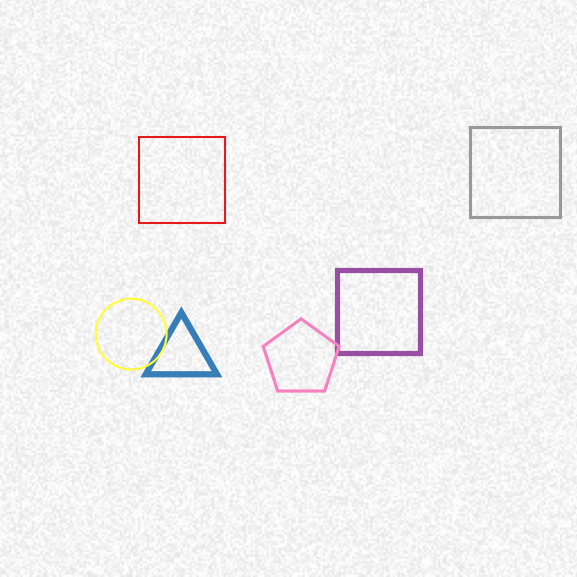[{"shape": "square", "thickness": 1, "radius": 0.37, "center": [0.315, 0.688]}, {"shape": "triangle", "thickness": 3, "radius": 0.36, "center": [0.314, 0.387]}, {"shape": "square", "thickness": 2.5, "radius": 0.36, "center": [0.656, 0.459]}, {"shape": "circle", "thickness": 1, "radius": 0.31, "center": [0.227, 0.421]}, {"shape": "pentagon", "thickness": 1.5, "radius": 0.35, "center": [0.522, 0.378]}, {"shape": "square", "thickness": 1.5, "radius": 0.39, "center": [0.892, 0.702]}]